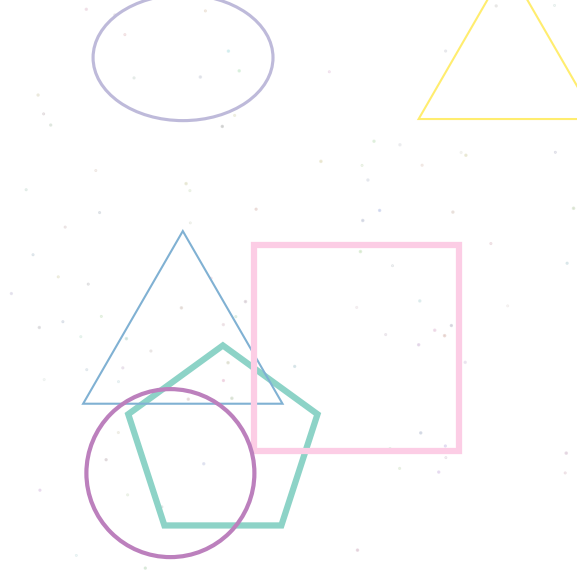[{"shape": "pentagon", "thickness": 3, "radius": 0.86, "center": [0.386, 0.229]}, {"shape": "oval", "thickness": 1.5, "radius": 0.78, "center": [0.317, 0.899]}, {"shape": "triangle", "thickness": 1, "radius": 1.0, "center": [0.317, 0.4]}, {"shape": "square", "thickness": 3, "radius": 0.89, "center": [0.617, 0.396]}, {"shape": "circle", "thickness": 2, "radius": 0.73, "center": [0.295, 0.18]}, {"shape": "triangle", "thickness": 1, "radius": 0.89, "center": [0.879, 0.882]}]